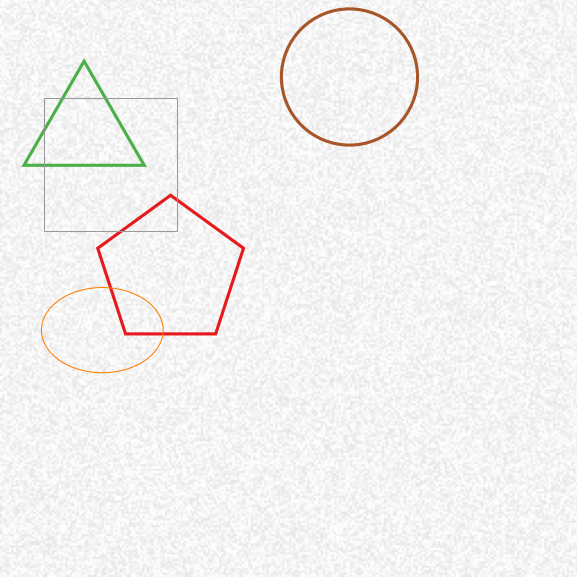[{"shape": "pentagon", "thickness": 1.5, "radius": 0.66, "center": [0.295, 0.528]}, {"shape": "triangle", "thickness": 1.5, "radius": 0.6, "center": [0.146, 0.773]}, {"shape": "oval", "thickness": 0.5, "radius": 0.53, "center": [0.177, 0.427]}, {"shape": "circle", "thickness": 1.5, "radius": 0.59, "center": [0.605, 0.866]}, {"shape": "square", "thickness": 0.5, "radius": 0.58, "center": [0.192, 0.714]}]